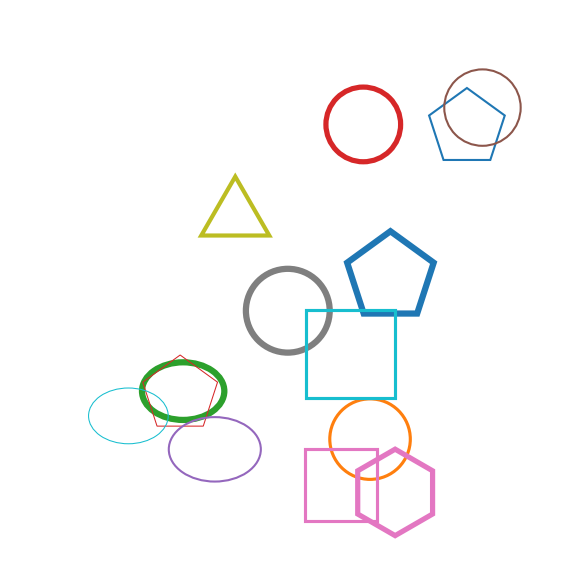[{"shape": "pentagon", "thickness": 1, "radius": 0.34, "center": [0.809, 0.778]}, {"shape": "pentagon", "thickness": 3, "radius": 0.39, "center": [0.676, 0.52]}, {"shape": "circle", "thickness": 1.5, "radius": 0.35, "center": [0.641, 0.239]}, {"shape": "oval", "thickness": 3, "radius": 0.36, "center": [0.317, 0.322]}, {"shape": "pentagon", "thickness": 0.5, "radius": 0.34, "center": [0.312, 0.316]}, {"shape": "circle", "thickness": 2.5, "radius": 0.32, "center": [0.629, 0.784]}, {"shape": "oval", "thickness": 1, "radius": 0.4, "center": [0.372, 0.221]}, {"shape": "circle", "thickness": 1, "radius": 0.33, "center": [0.835, 0.813]}, {"shape": "square", "thickness": 1.5, "radius": 0.31, "center": [0.59, 0.16]}, {"shape": "hexagon", "thickness": 2.5, "radius": 0.37, "center": [0.684, 0.146]}, {"shape": "circle", "thickness": 3, "radius": 0.36, "center": [0.498, 0.461]}, {"shape": "triangle", "thickness": 2, "radius": 0.34, "center": [0.407, 0.625]}, {"shape": "square", "thickness": 1.5, "radius": 0.38, "center": [0.607, 0.386]}, {"shape": "oval", "thickness": 0.5, "radius": 0.34, "center": [0.222, 0.279]}]